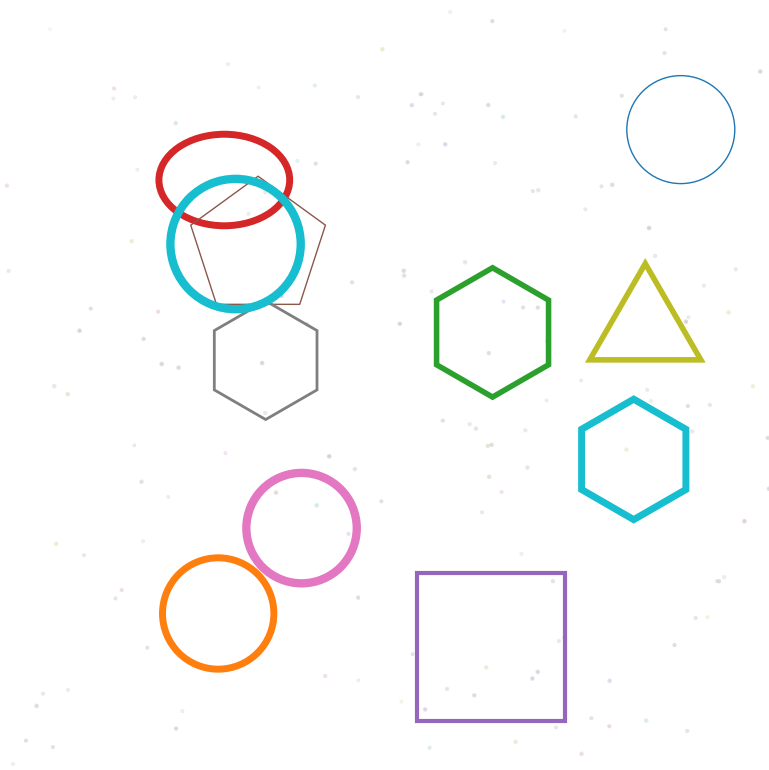[{"shape": "circle", "thickness": 0.5, "radius": 0.35, "center": [0.884, 0.832]}, {"shape": "circle", "thickness": 2.5, "radius": 0.36, "center": [0.283, 0.203]}, {"shape": "hexagon", "thickness": 2, "radius": 0.42, "center": [0.64, 0.568]}, {"shape": "oval", "thickness": 2.5, "radius": 0.42, "center": [0.291, 0.766]}, {"shape": "square", "thickness": 1.5, "radius": 0.48, "center": [0.638, 0.16]}, {"shape": "pentagon", "thickness": 0.5, "radius": 0.46, "center": [0.335, 0.679]}, {"shape": "circle", "thickness": 3, "radius": 0.36, "center": [0.392, 0.314]}, {"shape": "hexagon", "thickness": 1, "radius": 0.39, "center": [0.345, 0.532]}, {"shape": "triangle", "thickness": 2, "radius": 0.42, "center": [0.838, 0.574]}, {"shape": "hexagon", "thickness": 2.5, "radius": 0.39, "center": [0.823, 0.403]}, {"shape": "circle", "thickness": 3, "radius": 0.42, "center": [0.306, 0.683]}]